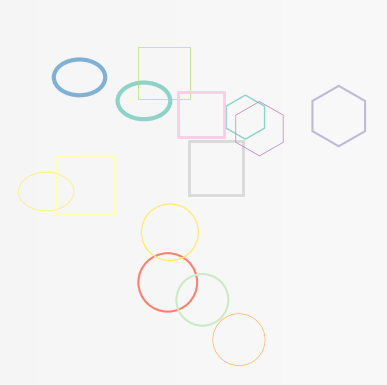[{"shape": "oval", "thickness": 3, "radius": 0.34, "center": [0.371, 0.738]}, {"shape": "hexagon", "thickness": 1, "radius": 0.29, "center": [0.633, 0.696]}, {"shape": "square", "thickness": 1.5, "radius": 0.37, "center": [0.221, 0.518]}, {"shape": "hexagon", "thickness": 1.5, "radius": 0.39, "center": [0.874, 0.699]}, {"shape": "circle", "thickness": 1.5, "radius": 0.38, "center": [0.433, 0.266]}, {"shape": "oval", "thickness": 3, "radius": 0.33, "center": [0.205, 0.799]}, {"shape": "circle", "thickness": 0.5, "radius": 0.34, "center": [0.617, 0.118]}, {"shape": "square", "thickness": 0.5, "radius": 0.34, "center": [0.423, 0.811]}, {"shape": "square", "thickness": 2, "radius": 0.29, "center": [0.519, 0.703]}, {"shape": "square", "thickness": 2, "radius": 0.35, "center": [0.557, 0.564]}, {"shape": "hexagon", "thickness": 0.5, "radius": 0.35, "center": [0.67, 0.666]}, {"shape": "circle", "thickness": 1.5, "radius": 0.34, "center": [0.522, 0.221]}, {"shape": "circle", "thickness": 1, "radius": 0.37, "center": [0.439, 0.397]}, {"shape": "oval", "thickness": 0.5, "radius": 0.36, "center": [0.119, 0.502]}]